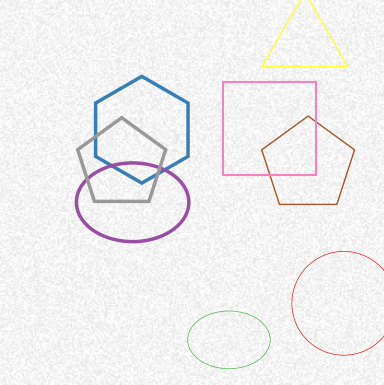[{"shape": "circle", "thickness": 0.5, "radius": 0.67, "center": [0.893, 0.212]}, {"shape": "hexagon", "thickness": 2.5, "radius": 0.69, "center": [0.368, 0.663]}, {"shape": "oval", "thickness": 0.5, "radius": 0.54, "center": [0.595, 0.117]}, {"shape": "oval", "thickness": 2.5, "radius": 0.73, "center": [0.344, 0.475]}, {"shape": "triangle", "thickness": 1, "radius": 0.64, "center": [0.792, 0.891]}, {"shape": "pentagon", "thickness": 1, "radius": 0.63, "center": [0.8, 0.572]}, {"shape": "square", "thickness": 1.5, "radius": 0.6, "center": [0.701, 0.665]}, {"shape": "pentagon", "thickness": 2.5, "radius": 0.6, "center": [0.316, 0.574]}]